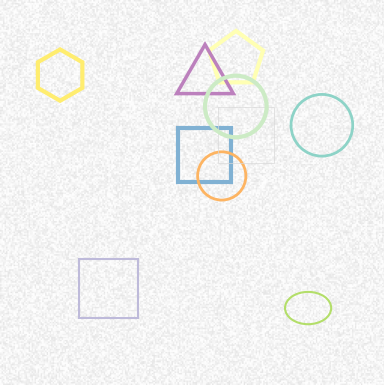[{"shape": "circle", "thickness": 2, "radius": 0.4, "center": [0.836, 0.675]}, {"shape": "pentagon", "thickness": 3, "radius": 0.37, "center": [0.613, 0.846]}, {"shape": "square", "thickness": 1.5, "radius": 0.38, "center": [0.282, 0.251]}, {"shape": "square", "thickness": 3, "radius": 0.35, "center": [0.531, 0.598]}, {"shape": "circle", "thickness": 2, "radius": 0.31, "center": [0.576, 0.543]}, {"shape": "oval", "thickness": 1.5, "radius": 0.3, "center": [0.8, 0.2]}, {"shape": "square", "thickness": 0.5, "radius": 0.37, "center": [0.639, 0.649]}, {"shape": "triangle", "thickness": 2.5, "radius": 0.42, "center": [0.533, 0.799]}, {"shape": "circle", "thickness": 3, "radius": 0.4, "center": [0.613, 0.723]}, {"shape": "hexagon", "thickness": 3, "radius": 0.33, "center": [0.156, 0.805]}]